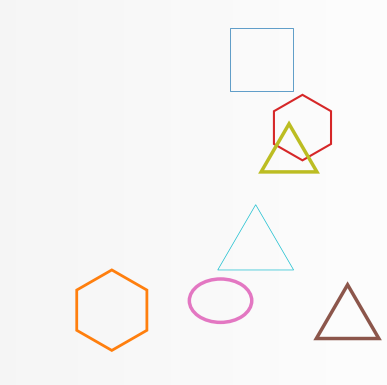[{"shape": "square", "thickness": 0.5, "radius": 0.41, "center": [0.675, 0.845]}, {"shape": "hexagon", "thickness": 2, "radius": 0.52, "center": [0.289, 0.194]}, {"shape": "hexagon", "thickness": 1.5, "radius": 0.43, "center": [0.781, 0.669]}, {"shape": "triangle", "thickness": 2.5, "radius": 0.47, "center": [0.897, 0.167]}, {"shape": "oval", "thickness": 2.5, "radius": 0.4, "center": [0.569, 0.219]}, {"shape": "triangle", "thickness": 2.5, "radius": 0.42, "center": [0.746, 0.595]}, {"shape": "triangle", "thickness": 0.5, "radius": 0.57, "center": [0.66, 0.355]}]